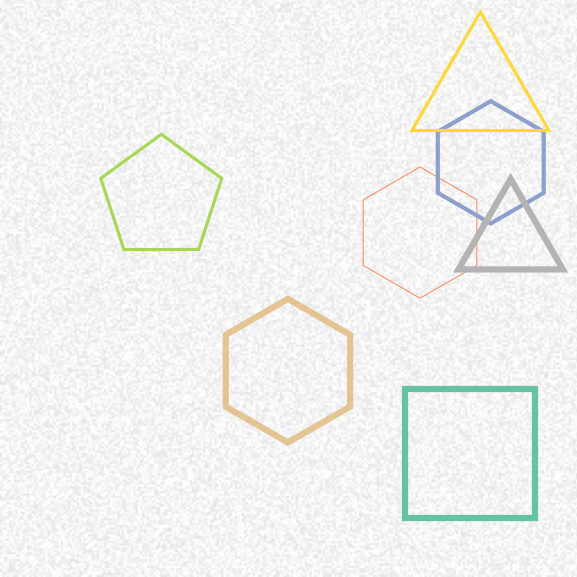[{"shape": "square", "thickness": 3, "radius": 0.56, "center": [0.814, 0.214]}, {"shape": "hexagon", "thickness": 0.5, "radius": 0.57, "center": [0.727, 0.596]}, {"shape": "hexagon", "thickness": 2, "radius": 0.53, "center": [0.85, 0.718]}, {"shape": "pentagon", "thickness": 1.5, "radius": 0.55, "center": [0.279, 0.656]}, {"shape": "triangle", "thickness": 1.5, "radius": 0.68, "center": [0.832, 0.842]}, {"shape": "hexagon", "thickness": 3, "radius": 0.62, "center": [0.499, 0.357]}, {"shape": "triangle", "thickness": 3, "radius": 0.52, "center": [0.884, 0.585]}]